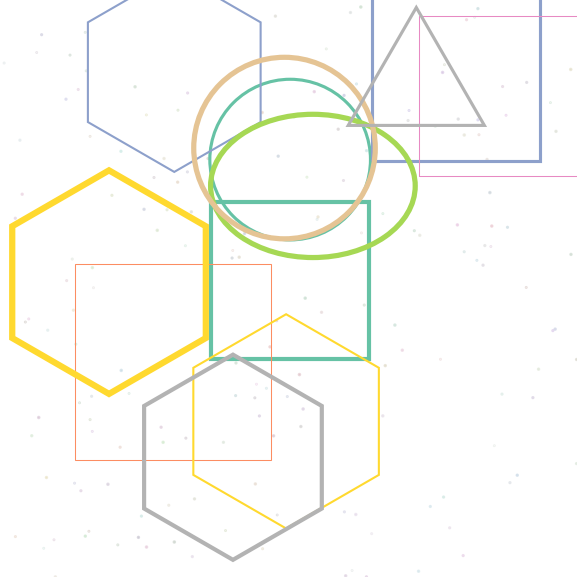[{"shape": "circle", "thickness": 1.5, "radius": 0.7, "center": [0.502, 0.723]}, {"shape": "square", "thickness": 2, "radius": 0.68, "center": [0.502, 0.513]}, {"shape": "square", "thickness": 0.5, "radius": 0.85, "center": [0.3, 0.373]}, {"shape": "hexagon", "thickness": 1, "radius": 0.86, "center": [0.302, 0.874]}, {"shape": "square", "thickness": 1.5, "radius": 0.73, "center": [0.79, 0.865]}, {"shape": "square", "thickness": 0.5, "radius": 0.7, "center": [0.864, 0.833]}, {"shape": "oval", "thickness": 2.5, "radius": 0.89, "center": [0.542, 0.677]}, {"shape": "hexagon", "thickness": 3, "radius": 0.97, "center": [0.189, 0.511]}, {"shape": "hexagon", "thickness": 1, "radius": 0.93, "center": [0.495, 0.27]}, {"shape": "circle", "thickness": 2.5, "radius": 0.79, "center": [0.493, 0.743]}, {"shape": "triangle", "thickness": 1.5, "radius": 0.68, "center": [0.721, 0.85]}, {"shape": "hexagon", "thickness": 2, "radius": 0.89, "center": [0.403, 0.207]}]